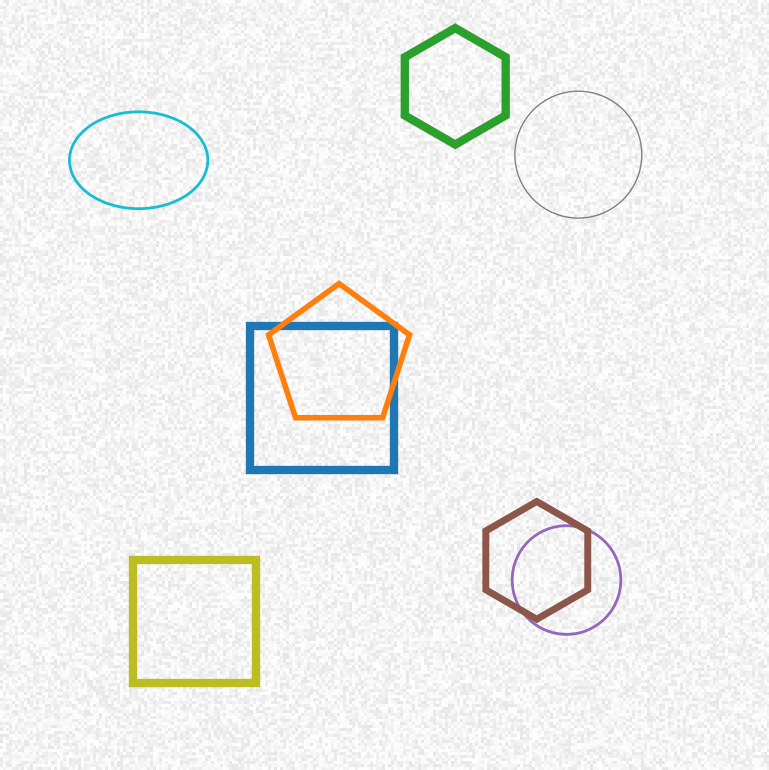[{"shape": "square", "thickness": 3, "radius": 0.47, "center": [0.419, 0.483]}, {"shape": "pentagon", "thickness": 2, "radius": 0.48, "center": [0.44, 0.535]}, {"shape": "hexagon", "thickness": 3, "radius": 0.38, "center": [0.591, 0.888]}, {"shape": "circle", "thickness": 1, "radius": 0.35, "center": [0.736, 0.247]}, {"shape": "hexagon", "thickness": 2.5, "radius": 0.38, "center": [0.697, 0.272]}, {"shape": "circle", "thickness": 0.5, "radius": 0.41, "center": [0.751, 0.799]}, {"shape": "square", "thickness": 3, "radius": 0.4, "center": [0.253, 0.193]}, {"shape": "oval", "thickness": 1, "radius": 0.45, "center": [0.18, 0.792]}]